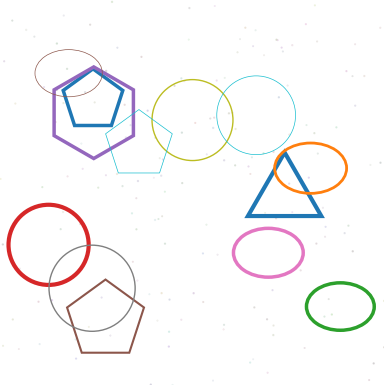[{"shape": "triangle", "thickness": 3, "radius": 0.55, "center": [0.739, 0.494]}, {"shape": "pentagon", "thickness": 2.5, "radius": 0.41, "center": [0.242, 0.74]}, {"shape": "oval", "thickness": 2, "radius": 0.47, "center": [0.807, 0.563]}, {"shape": "oval", "thickness": 2.5, "radius": 0.44, "center": [0.884, 0.204]}, {"shape": "circle", "thickness": 3, "radius": 0.52, "center": [0.126, 0.364]}, {"shape": "hexagon", "thickness": 2.5, "radius": 0.59, "center": [0.244, 0.707]}, {"shape": "pentagon", "thickness": 1.5, "radius": 0.53, "center": [0.274, 0.169]}, {"shape": "oval", "thickness": 0.5, "radius": 0.44, "center": [0.178, 0.81]}, {"shape": "oval", "thickness": 2.5, "radius": 0.45, "center": [0.697, 0.344]}, {"shape": "circle", "thickness": 1, "radius": 0.56, "center": [0.239, 0.251]}, {"shape": "circle", "thickness": 1, "radius": 0.53, "center": [0.5, 0.688]}, {"shape": "circle", "thickness": 0.5, "radius": 0.51, "center": [0.665, 0.701]}, {"shape": "pentagon", "thickness": 0.5, "radius": 0.46, "center": [0.361, 0.624]}]